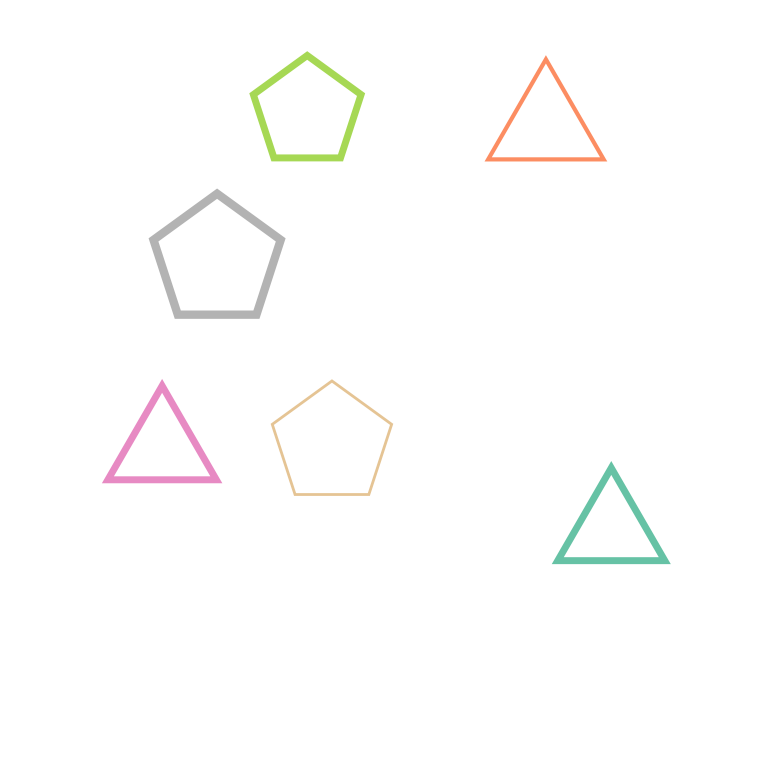[{"shape": "triangle", "thickness": 2.5, "radius": 0.4, "center": [0.794, 0.312]}, {"shape": "triangle", "thickness": 1.5, "radius": 0.43, "center": [0.709, 0.836]}, {"shape": "triangle", "thickness": 2.5, "radius": 0.41, "center": [0.211, 0.418]}, {"shape": "pentagon", "thickness": 2.5, "radius": 0.37, "center": [0.399, 0.854]}, {"shape": "pentagon", "thickness": 1, "radius": 0.41, "center": [0.431, 0.424]}, {"shape": "pentagon", "thickness": 3, "radius": 0.43, "center": [0.282, 0.662]}]